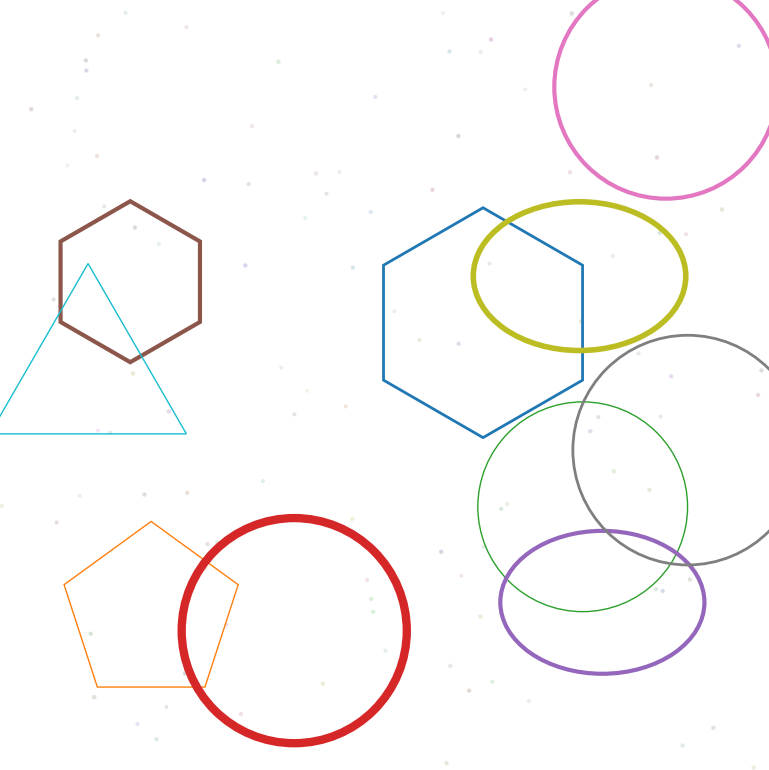[{"shape": "hexagon", "thickness": 1, "radius": 0.75, "center": [0.627, 0.581]}, {"shape": "pentagon", "thickness": 0.5, "radius": 0.59, "center": [0.196, 0.204]}, {"shape": "circle", "thickness": 0.5, "radius": 0.68, "center": [0.757, 0.342]}, {"shape": "circle", "thickness": 3, "radius": 0.73, "center": [0.382, 0.181]}, {"shape": "oval", "thickness": 1.5, "radius": 0.66, "center": [0.782, 0.218]}, {"shape": "hexagon", "thickness": 1.5, "radius": 0.52, "center": [0.169, 0.634]}, {"shape": "circle", "thickness": 1.5, "radius": 0.72, "center": [0.865, 0.887]}, {"shape": "circle", "thickness": 1, "radius": 0.75, "center": [0.893, 0.415]}, {"shape": "oval", "thickness": 2, "radius": 0.69, "center": [0.753, 0.641]}, {"shape": "triangle", "thickness": 0.5, "radius": 0.74, "center": [0.114, 0.51]}]